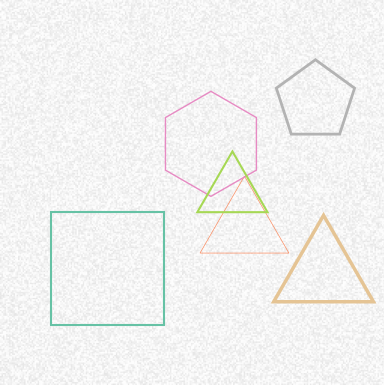[{"shape": "square", "thickness": 1.5, "radius": 0.74, "center": [0.279, 0.303]}, {"shape": "triangle", "thickness": 0.5, "radius": 0.67, "center": [0.635, 0.409]}, {"shape": "hexagon", "thickness": 1, "radius": 0.68, "center": [0.548, 0.626]}, {"shape": "triangle", "thickness": 1.5, "radius": 0.53, "center": [0.604, 0.501]}, {"shape": "triangle", "thickness": 2.5, "radius": 0.75, "center": [0.84, 0.291]}, {"shape": "pentagon", "thickness": 2, "radius": 0.53, "center": [0.819, 0.738]}]